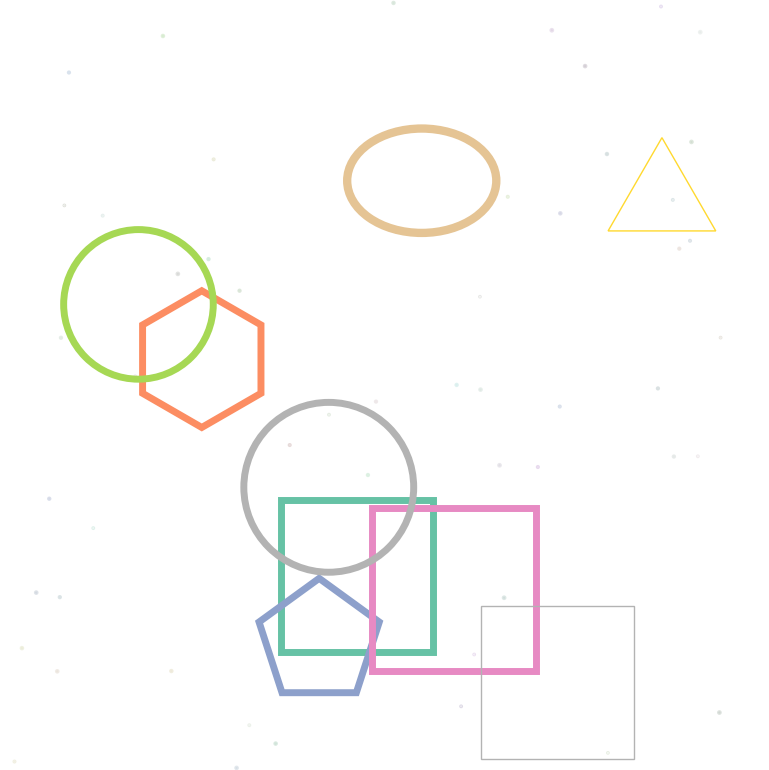[{"shape": "square", "thickness": 2.5, "radius": 0.49, "center": [0.464, 0.252]}, {"shape": "hexagon", "thickness": 2.5, "radius": 0.44, "center": [0.262, 0.534]}, {"shape": "pentagon", "thickness": 2.5, "radius": 0.41, "center": [0.415, 0.167]}, {"shape": "square", "thickness": 2.5, "radius": 0.53, "center": [0.59, 0.234]}, {"shape": "circle", "thickness": 2.5, "radius": 0.49, "center": [0.18, 0.605]}, {"shape": "triangle", "thickness": 0.5, "radius": 0.4, "center": [0.86, 0.74]}, {"shape": "oval", "thickness": 3, "radius": 0.48, "center": [0.548, 0.765]}, {"shape": "circle", "thickness": 2.5, "radius": 0.55, "center": [0.427, 0.367]}, {"shape": "square", "thickness": 0.5, "radius": 0.5, "center": [0.725, 0.114]}]